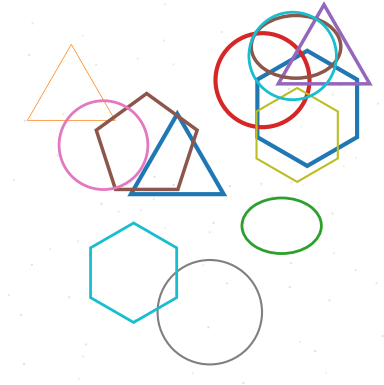[{"shape": "hexagon", "thickness": 3, "radius": 0.75, "center": [0.798, 0.719]}, {"shape": "triangle", "thickness": 3, "radius": 0.7, "center": [0.461, 0.565]}, {"shape": "triangle", "thickness": 0.5, "radius": 0.66, "center": [0.185, 0.753]}, {"shape": "oval", "thickness": 2, "radius": 0.52, "center": [0.732, 0.414]}, {"shape": "circle", "thickness": 3, "radius": 0.61, "center": [0.682, 0.792]}, {"shape": "triangle", "thickness": 2.5, "radius": 0.69, "center": [0.842, 0.851]}, {"shape": "pentagon", "thickness": 2.5, "radius": 0.69, "center": [0.381, 0.619]}, {"shape": "oval", "thickness": 2.5, "radius": 0.58, "center": [0.769, 0.878]}, {"shape": "circle", "thickness": 2, "radius": 0.58, "center": [0.269, 0.623]}, {"shape": "circle", "thickness": 1.5, "radius": 0.68, "center": [0.545, 0.189]}, {"shape": "hexagon", "thickness": 1.5, "radius": 0.61, "center": [0.772, 0.649]}, {"shape": "circle", "thickness": 2, "radius": 0.57, "center": [0.76, 0.855]}, {"shape": "hexagon", "thickness": 2, "radius": 0.65, "center": [0.347, 0.292]}]